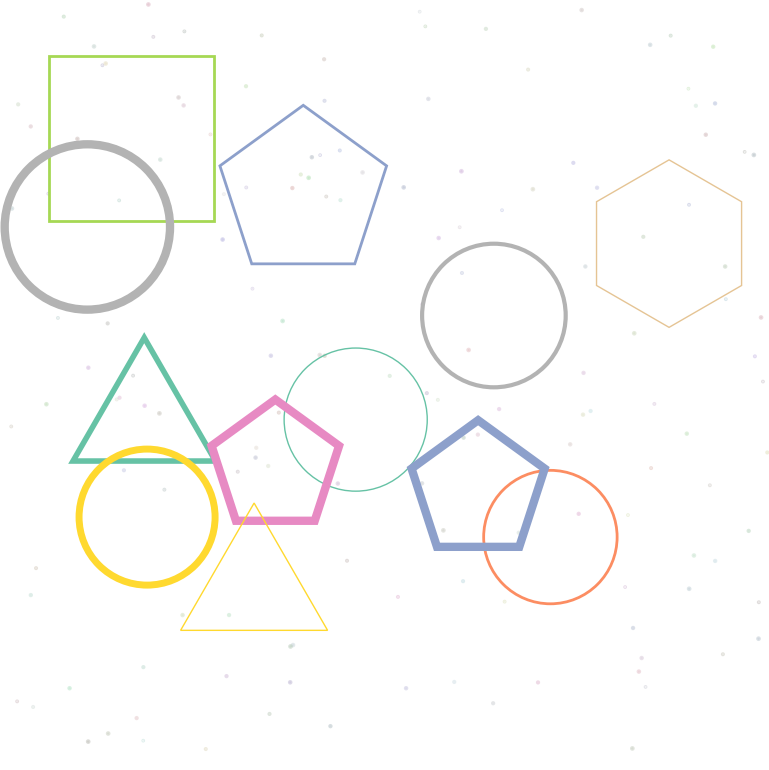[{"shape": "circle", "thickness": 0.5, "radius": 0.46, "center": [0.462, 0.455]}, {"shape": "triangle", "thickness": 2, "radius": 0.53, "center": [0.187, 0.455]}, {"shape": "circle", "thickness": 1, "radius": 0.43, "center": [0.715, 0.303]}, {"shape": "pentagon", "thickness": 3, "radius": 0.45, "center": [0.621, 0.363]}, {"shape": "pentagon", "thickness": 1, "radius": 0.57, "center": [0.394, 0.749]}, {"shape": "pentagon", "thickness": 3, "radius": 0.44, "center": [0.358, 0.394]}, {"shape": "square", "thickness": 1, "radius": 0.54, "center": [0.171, 0.82]}, {"shape": "circle", "thickness": 2.5, "radius": 0.44, "center": [0.191, 0.328]}, {"shape": "triangle", "thickness": 0.5, "radius": 0.55, "center": [0.33, 0.236]}, {"shape": "hexagon", "thickness": 0.5, "radius": 0.54, "center": [0.869, 0.684]}, {"shape": "circle", "thickness": 1.5, "radius": 0.47, "center": [0.641, 0.59]}, {"shape": "circle", "thickness": 3, "radius": 0.54, "center": [0.113, 0.705]}]